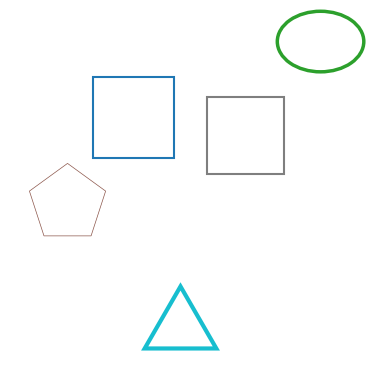[{"shape": "square", "thickness": 1.5, "radius": 0.52, "center": [0.347, 0.696]}, {"shape": "oval", "thickness": 2.5, "radius": 0.56, "center": [0.833, 0.892]}, {"shape": "pentagon", "thickness": 0.5, "radius": 0.52, "center": [0.175, 0.472]}, {"shape": "square", "thickness": 1.5, "radius": 0.5, "center": [0.638, 0.648]}, {"shape": "triangle", "thickness": 3, "radius": 0.54, "center": [0.469, 0.149]}]